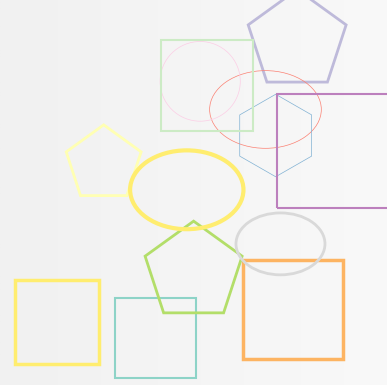[{"shape": "square", "thickness": 1.5, "radius": 0.52, "center": [0.402, 0.122]}, {"shape": "pentagon", "thickness": 2, "radius": 0.51, "center": [0.268, 0.574]}, {"shape": "pentagon", "thickness": 2, "radius": 0.66, "center": [0.767, 0.894]}, {"shape": "oval", "thickness": 0.5, "radius": 0.72, "center": [0.685, 0.716]}, {"shape": "hexagon", "thickness": 0.5, "radius": 0.54, "center": [0.711, 0.648]}, {"shape": "square", "thickness": 2.5, "radius": 0.64, "center": [0.756, 0.196]}, {"shape": "pentagon", "thickness": 2, "radius": 0.66, "center": [0.5, 0.294]}, {"shape": "circle", "thickness": 0.5, "radius": 0.52, "center": [0.517, 0.789]}, {"shape": "oval", "thickness": 2, "radius": 0.57, "center": [0.724, 0.367]}, {"shape": "square", "thickness": 1.5, "radius": 0.74, "center": [0.863, 0.608]}, {"shape": "square", "thickness": 1.5, "radius": 0.59, "center": [0.535, 0.777]}, {"shape": "square", "thickness": 2.5, "radius": 0.54, "center": [0.148, 0.164]}, {"shape": "oval", "thickness": 3, "radius": 0.73, "center": [0.482, 0.507]}]